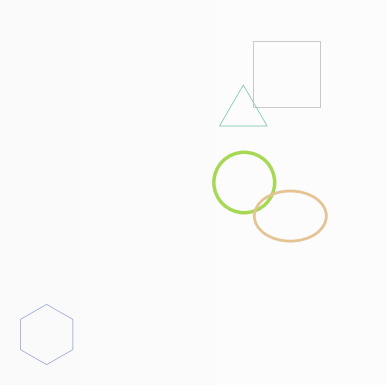[{"shape": "triangle", "thickness": 0.5, "radius": 0.36, "center": [0.628, 0.708]}, {"shape": "hexagon", "thickness": 0.5, "radius": 0.39, "center": [0.12, 0.131]}, {"shape": "circle", "thickness": 2.5, "radius": 0.39, "center": [0.63, 0.526]}, {"shape": "oval", "thickness": 2, "radius": 0.46, "center": [0.749, 0.439]}, {"shape": "square", "thickness": 0.5, "radius": 0.43, "center": [0.739, 0.808]}]